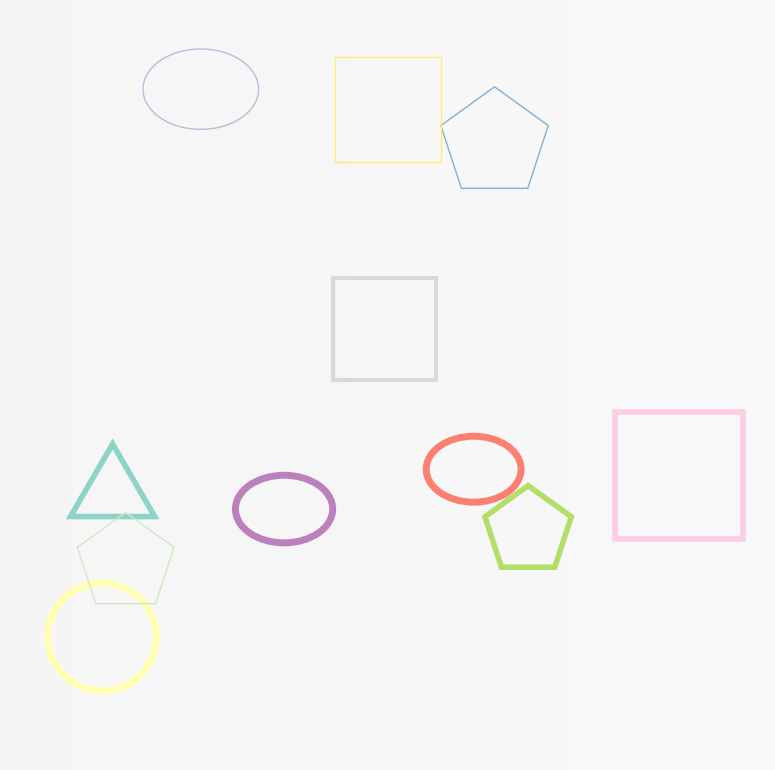[{"shape": "triangle", "thickness": 2, "radius": 0.31, "center": [0.145, 0.361]}, {"shape": "circle", "thickness": 2.5, "radius": 0.35, "center": [0.132, 0.173]}, {"shape": "oval", "thickness": 0.5, "radius": 0.37, "center": [0.259, 0.884]}, {"shape": "oval", "thickness": 2.5, "radius": 0.31, "center": [0.611, 0.391]}, {"shape": "pentagon", "thickness": 0.5, "radius": 0.36, "center": [0.638, 0.814]}, {"shape": "pentagon", "thickness": 2, "radius": 0.29, "center": [0.681, 0.311]}, {"shape": "square", "thickness": 2, "radius": 0.41, "center": [0.876, 0.382]}, {"shape": "square", "thickness": 1.5, "radius": 0.33, "center": [0.496, 0.573]}, {"shape": "oval", "thickness": 2.5, "radius": 0.31, "center": [0.367, 0.339]}, {"shape": "pentagon", "thickness": 0.5, "radius": 0.33, "center": [0.162, 0.269]}, {"shape": "square", "thickness": 0.5, "radius": 0.34, "center": [0.501, 0.857]}]